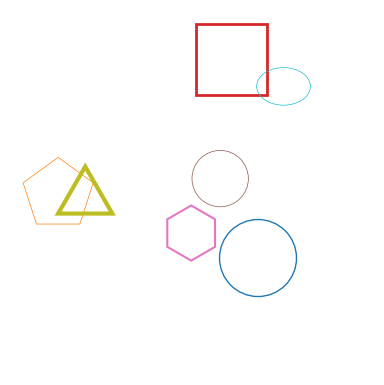[{"shape": "circle", "thickness": 1, "radius": 0.5, "center": [0.67, 0.33]}, {"shape": "pentagon", "thickness": 0.5, "radius": 0.48, "center": [0.151, 0.496]}, {"shape": "square", "thickness": 2, "radius": 0.46, "center": [0.602, 0.845]}, {"shape": "circle", "thickness": 0.5, "radius": 0.37, "center": [0.572, 0.536]}, {"shape": "hexagon", "thickness": 1.5, "radius": 0.36, "center": [0.497, 0.395]}, {"shape": "triangle", "thickness": 3, "radius": 0.41, "center": [0.221, 0.486]}, {"shape": "oval", "thickness": 0.5, "radius": 0.35, "center": [0.736, 0.776]}]